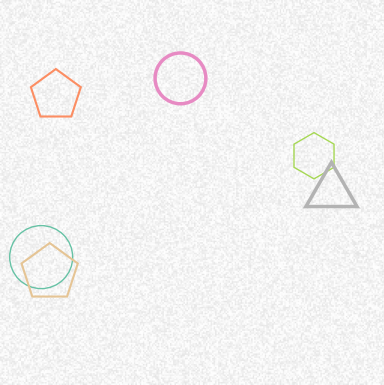[{"shape": "circle", "thickness": 1, "radius": 0.41, "center": [0.107, 0.332]}, {"shape": "pentagon", "thickness": 1.5, "radius": 0.34, "center": [0.145, 0.753]}, {"shape": "circle", "thickness": 2.5, "radius": 0.33, "center": [0.469, 0.796]}, {"shape": "hexagon", "thickness": 1, "radius": 0.3, "center": [0.816, 0.595]}, {"shape": "pentagon", "thickness": 1.5, "radius": 0.38, "center": [0.129, 0.292]}, {"shape": "triangle", "thickness": 2.5, "radius": 0.38, "center": [0.861, 0.502]}]